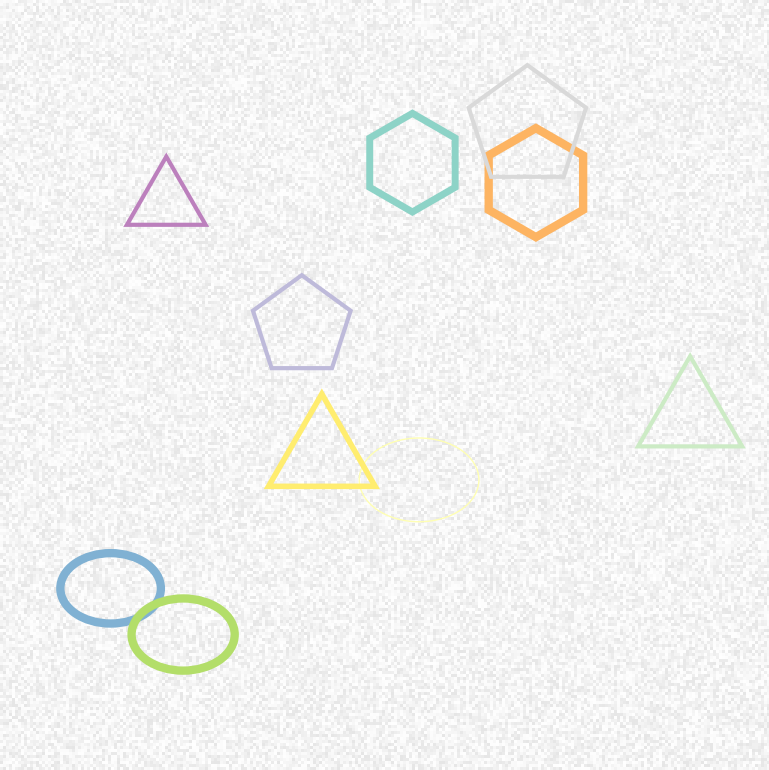[{"shape": "hexagon", "thickness": 2.5, "radius": 0.32, "center": [0.536, 0.789]}, {"shape": "oval", "thickness": 0.5, "radius": 0.39, "center": [0.544, 0.377]}, {"shape": "pentagon", "thickness": 1.5, "radius": 0.33, "center": [0.392, 0.576]}, {"shape": "oval", "thickness": 3, "radius": 0.33, "center": [0.144, 0.236]}, {"shape": "hexagon", "thickness": 3, "radius": 0.35, "center": [0.696, 0.763]}, {"shape": "oval", "thickness": 3, "radius": 0.33, "center": [0.238, 0.176]}, {"shape": "pentagon", "thickness": 1.5, "radius": 0.4, "center": [0.685, 0.835]}, {"shape": "triangle", "thickness": 1.5, "radius": 0.3, "center": [0.216, 0.738]}, {"shape": "triangle", "thickness": 1.5, "radius": 0.39, "center": [0.896, 0.459]}, {"shape": "triangle", "thickness": 2, "radius": 0.4, "center": [0.418, 0.408]}]